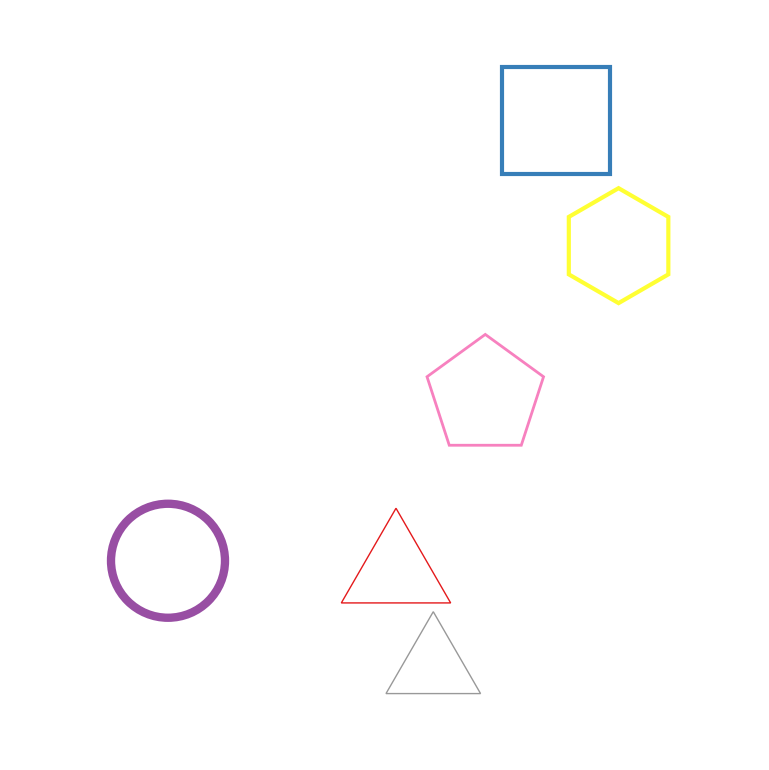[{"shape": "triangle", "thickness": 0.5, "radius": 0.41, "center": [0.514, 0.258]}, {"shape": "square", "thickness": 1.5, "radius": 0.35, "center": [0.722, 0.843]}, {"shape": "circle", "thickness": 3, "radius": 0.37, "center": [0.218, 0.272]}, {"shape": "hexagon", "thickness": 1.5, "radius": 0.37, "center": [0.803, 0.681]}, {"shape": "pentagon", "thickness": 1, "radius": 0.4, "center": [0.63, 0.486]}, {"shape": "triangle", "thickness": 0.5, "radius": 0.35, "center": [0.563, 0.135]}]